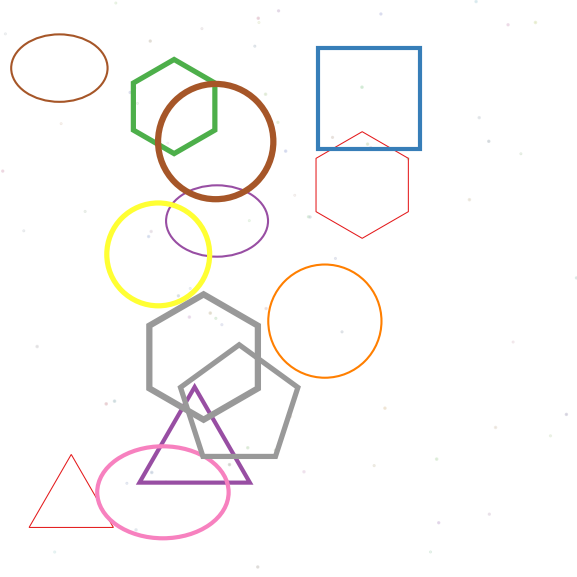[{"shape": "hexagon", "thickness": 0.5, "radius": 0.46, "center": [0.627, 0.679]}, {"shape": "triangle", "thickness": 0.5, "radius": 0.42, "center": [0.123, 0.128]}, {"shape": "square", "thickness": 2, "radius": 0.44, "center": [0.639, 0.829]}, {"shape": "hexagon", "thickness": 2.5, "radius": 0.41, "center": [0.302, 0.815]}, {"shape": "triangle", "thickness": 2, "radius": 0.55, "center": [0.337, 0.219]}, {"shape": "oval", "thickness": 1, "radius": 0.44, "center": [0.376, 0.616]}, {"shape": "circle", "thickness": 1, "radius": 0.49, "center": [0.563, 0.443]}, {"shape": "circle", "thickness": 2.5, "radius": 0.45, "center": [0.274, 0.559]}, {"shape": "oval", "thickness": 1, "radius": 0.42, "center": [0.103, 0.881]}, {"shape": "circle", "thickness": 3, "radius": 0.5, "center": [0.374, 0.754]}, {"shape": "oval", "thickness": 2, "radius": 0.57, "center": [0.282, 0.147]}, {"shape": "pentagon", "thickness": 2.5, "radius": 0.53, "center": [0.414, 0.295]}, {"shape": "hexagon", "thickness": 3, "radius": 0.54, "center": [0.353, 0.381]}]